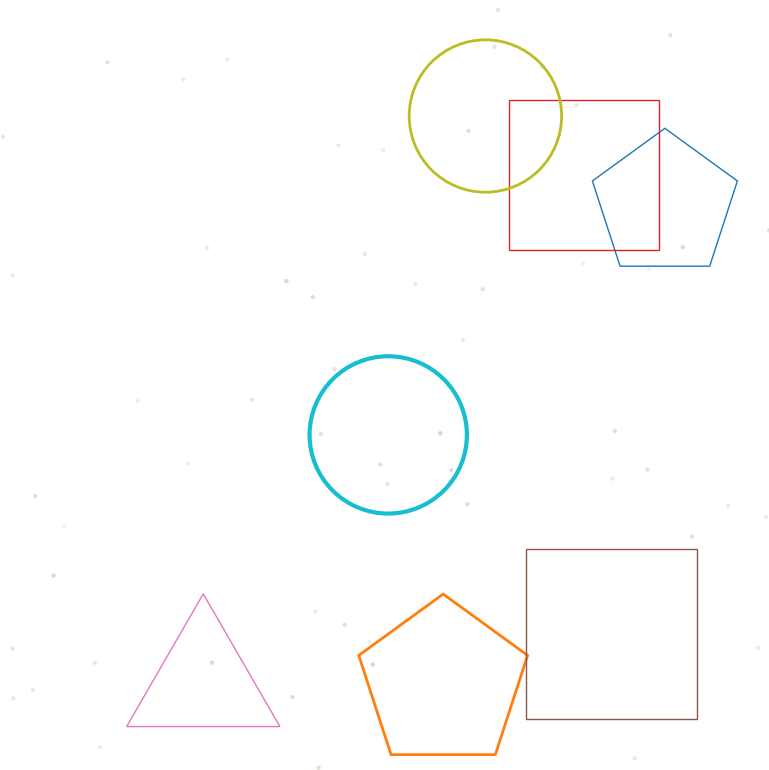[{"shape": "pentagon", "thickness": 0.5, "radius": 0.49, "center": [0.863, 0.734]}, {"shape": "pentagon", "thickness": 1, "radius": 0.58, "center": [0.576, 0.113]}, {"shape": "square", "thickness": 0.5, "radius": 0.49, "center": [0.759, 0.773]}, {"shape": "square", "thickness": 0.5, "radius": 0.55, "center": [0.794, 0.176]}, {"shape": "triangle", "thickness": 0.5, "radius": 0.57, "center": [0.264, 0.114]}, {"shape": "circle", "thickness": 1, "radius": 0.49, "center": [0.63, 0.849]}, {"shape": "circle", "thickness": 1.5, "radius": 0.51, "center": [0.504, 0.435]}]